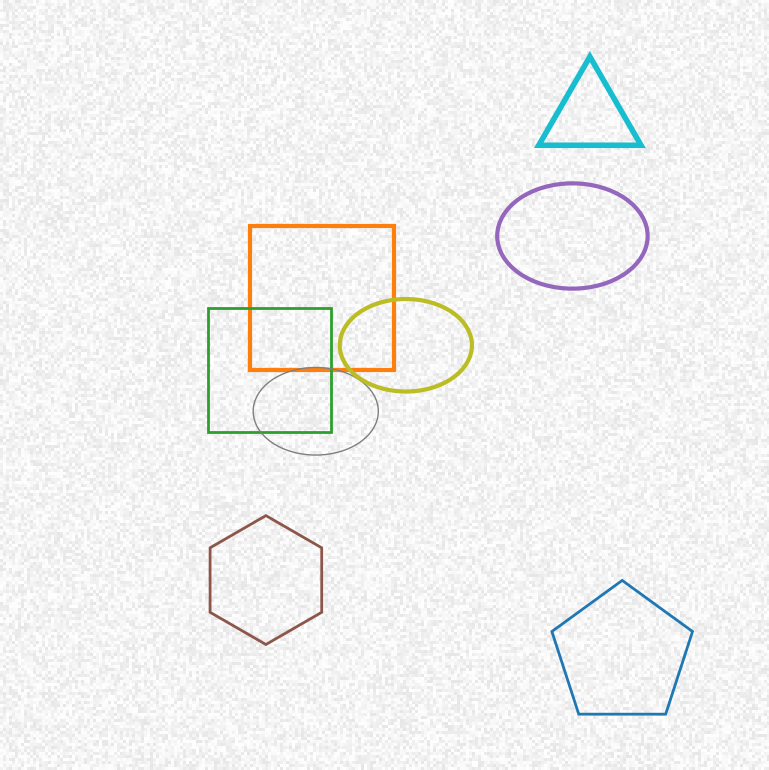[{"shape": "pentagon", "thickness": 1, "radius": 0.48, "center": [0.808, 0.15]}, {"shape": "square", "thickness": 1.5, "radius": 0.47, "center": [0.418, 0.613]}, {"shape": "square", "thickness": 1, "radius": 0.4, "center": [0.35, 0.519]}, {"shape": "oval", "thickness": 1.5, "radius": 0.49, "center": [0.743, 0.693]}, {"shape": "hexagon", "thickness": 1, "radius": 0.42, "center": [0.345, 0.247]}, {"shape": "oval", "thickness": 0.5, "radius": 0.41, "center": [0.41, 0.466]}, {"shape": "oval", "thickness": 1.5, "radius": 0.43, "center": [0.527, 0.552]}, {"shape": "triangle", "thickness": 2, "radius": 0.38, "center": [0.766, 0.85]}]